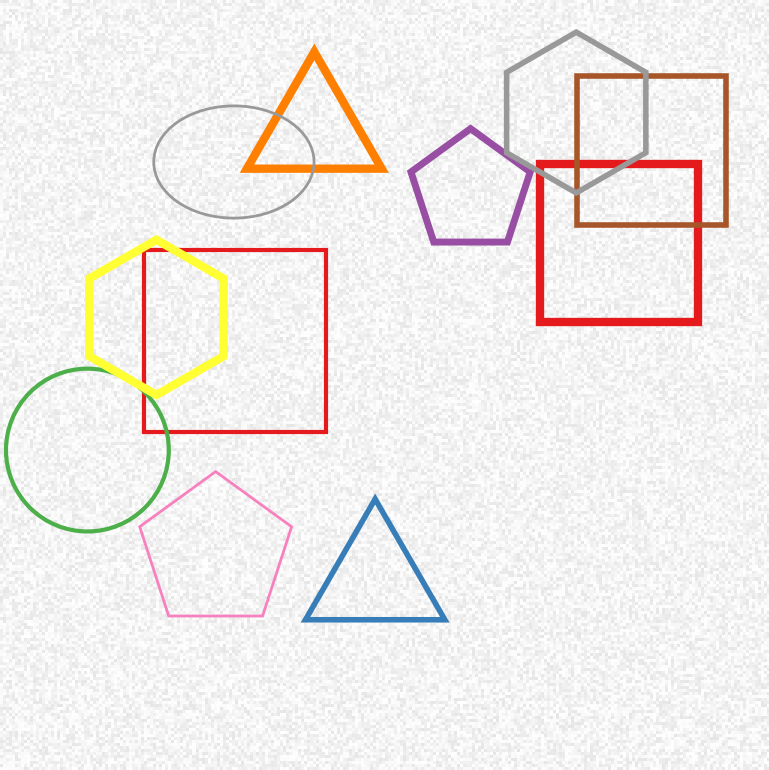[{"shape": "square", "thickness": 3, "radius": 0.51, "center": [0.804, 0.685]}, {"shape": "square", "thickness": 1.5, "radius": 0.59, "center": [0.305, 0.557]}, {"shape": "triangle", "thickness": 2, "radius": 0.52, "center": [0.487, 0.247]}, {"shape": "circle", "thickness": 1.5, "radius": 0.53, "center": [0.113, 0.415]}, {"shape": "pentagon", "thickness": 2.5, "radius": 0.41, "center": [0.611, 0.752]}, {"shape": "triangle", "thickness": 3, "radius": 0.51, "center": [0.408, 0.831]}, {"shape": "hexagon", "thickness": 3, "radius": 0.5, "center": [0.203, 0.588]}, {"shape": "square", "thickness": 2, "radius": 0.48, "center": [0.847, 0.805]}, {"shape": "pentagon", "thickness": 1, "radius": 0.52, "center": [0.28, 0.284]}, {"shape": "oval", "thickness": 1, "radius": 0.52, "center": [0.304, 0.79]}, {"shape": "hexagon", "thickness": 2, "radius": 0.52, "center": [0.748, 0.854]}]